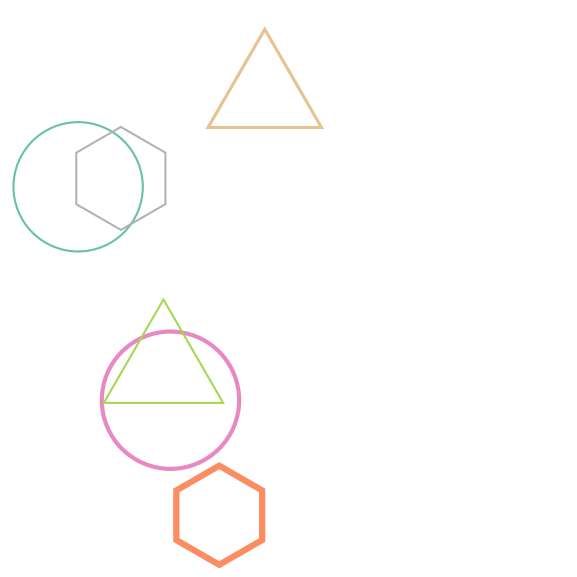[{"shape": "circle", "thickness": 1, "radius": 0.56, "center": [0.135, 0.676]}, {"shape": "hexagon", "thickness": 3, "radius": 0.43, "center": [0.38, 0.107]}, {"shape": "circle", "thickness": 2, "radius": 0.59, "center": [0.295, 0.306]}, {"shape": "triangle", "thickness": 1, "radius": 0.6, "center": [0.283, 0.361]}, {"shape": "triangle", "thickness": 1.5, "radius": 0.57, "center": [0.458, 0.835]}, {"shape": "hexagon", "thickness": 1, "radius": 0.45, "center": [0.209, 0.69]}]